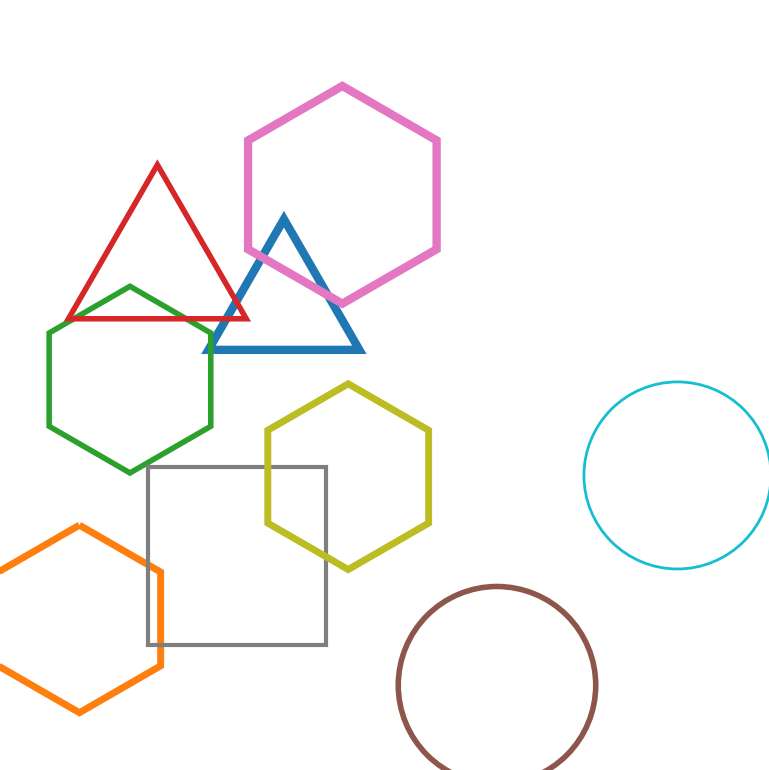[{"shape": "triangle", "thickness": 3, "radius": 0.57, "center": [0.369, 0.602]}, {"shape": "hexagon", "thickness": 2.5, "radius": 0.61, "center": [0.103, 0.196]}, {"shape": "hexagon", "thickness": 2, "radius": 0.61, "center": [0.169, 0.507]}, {"shape": "triangle", "thickness": 2, "radius": 0.67, "center": [0.204, 0.653]}, {"shape": "circle", "thickness": 2, "radius": 0.64, "center": [0.645, 0.11]}, {"shape": "hexagon", "thickness": 3, "radius": 0.71, "center": [0.445, 0.747]}, {"shape": "square", "thickness": 1.5, "radius": 0.58, "center": [0.308, 0.278]}, {"shape": "hexagon", "thickness": 2.5, "radius": 0.6, "center": [0.452, 0.381]}, {"shape": "circle", "thickness": 1, "radius": 0.61, "center": [0.88, 0.383]}]